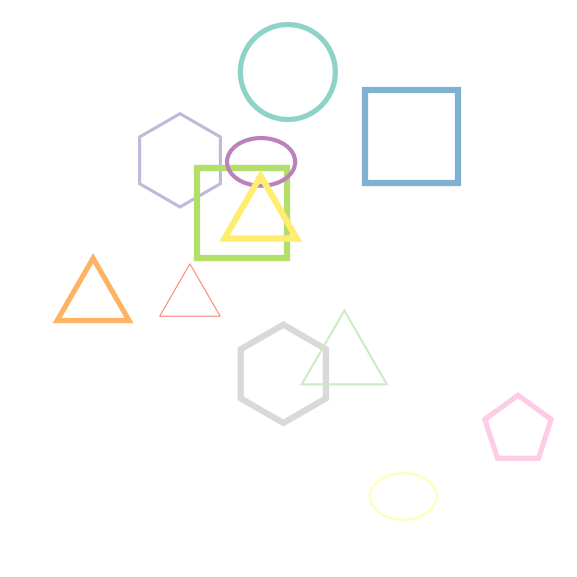[{"shape": "circle", "thickness": 2.5, "radius": 0.41, "center": [0.498, 0.874]}, {"shape": "oval", "thickness": 1, "radius": 0.29, "center": [0.698, 0.139]}, {"shape": "hexagon", "thickness": 1.5, "radius": 0.4, "center": [0.312, 0.722]}, {"shape": "triangle", "thickness": 0.5, "radius": 0.3, "center": [0.329, 0.482]}, {"shape": "square", "thickness": 3, "radius": 0.4, "center": [0.713, 0.763]}, {"shape": "triangle", "thickness": 2.5, "radius": 0.36, "center": [0.161, 0.48]}, {"shape": "square", "thickness": 3, "radius": 0.39, "center": [0.419, 0.631]}, {"shape": "pentagon", "thickness": 2.5, "radius": 0.3, "center": [0.897, 0.254]}, {"shape": "hexagon", "thickness": 3, "radius": 0.43, "center": [0.491, 0.352]}, {"shape": "oval", "thickness": 2, "radius": 0.3, "center": [0.452, 0.719]}, {"shape": "triangle", "thickness": 1, "radius": 0.43, "center": [0.596, 0.376]}, {"shape": "triangle", "thickness": 3, "radius": 0.36, "center": [0.451, 0.622]}]